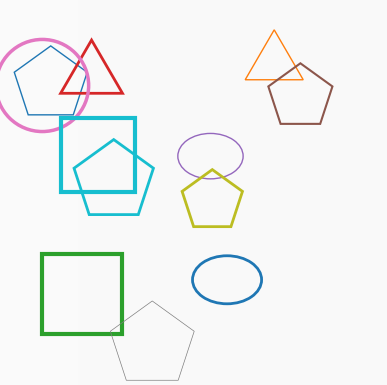[{"shape": "oval", "thickness": 2, "radius": 0.45, "center": [0.586, 0.273]}, {"shape": "pentagon", "thickness": 1, "radius": 0.49, "center": [0.131, 0.782]}, {"shape": "triangle", "thickness": 1, "radius": 0.43, "center": [0.708, 0.836]}, {"shape": "square", "thickness": 3, "radius": 0.52, "center": [0.211, 0.236]}, {"shape": "triangle", "thickness": 2, "radius": 0.46, "center": [0.236, 0.804]}, {"shape": "oval", "thickness": 1, "radius": 0.42, "center": [0.543, 0.594]}, {"shape": "pentagon", "thickness": 1.5, "radius": 0.43, "center": [0.775, 0.749]}, {"shape": "circle", "thickness": 2.5, "radius": 0.6, "center": [0.109, 0.778]}, {"shape": "pentagon", "thickness": 0.5, "radius": 0.57, "center": [0.393, 0.104]}, {"shape": "pentagon", "thickness": 2, "radius": 0.41, "center": [0.548, 0.478]}, {"shape": "pentagon", "thickness": 2, "radius": 0.54, "center": [0.294, 0.53]}, {"shape": "square", "thickness": 3, "radius": 0.48, "center": [0.252, 0.598]}]